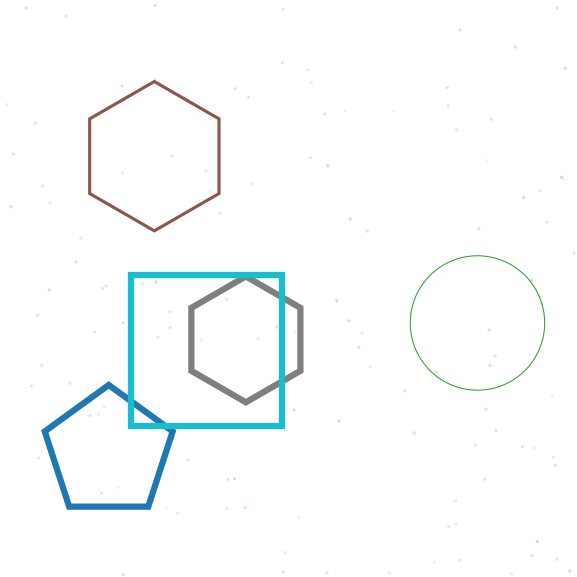[{"shape": "pentagon", "thickness": 3, "radius": 0.58, "center": [0.188, 0.216]}, {"shape": "circle", "thickness": 0.5, "radius": 0.58, "center": [0.827, 0.44]}, {"shape": "hexagon", "thickness": 1.5, "radius": 0.65, "center": [0.267, 0.729]}, {"shape": "hexagon", "thickness": 3, "radius": 0.55, "center": [0.426, 0.412]}, {"shape": "square", "thickness": 3, "radius": 0.66, "center": [0.358, 0.392]}]